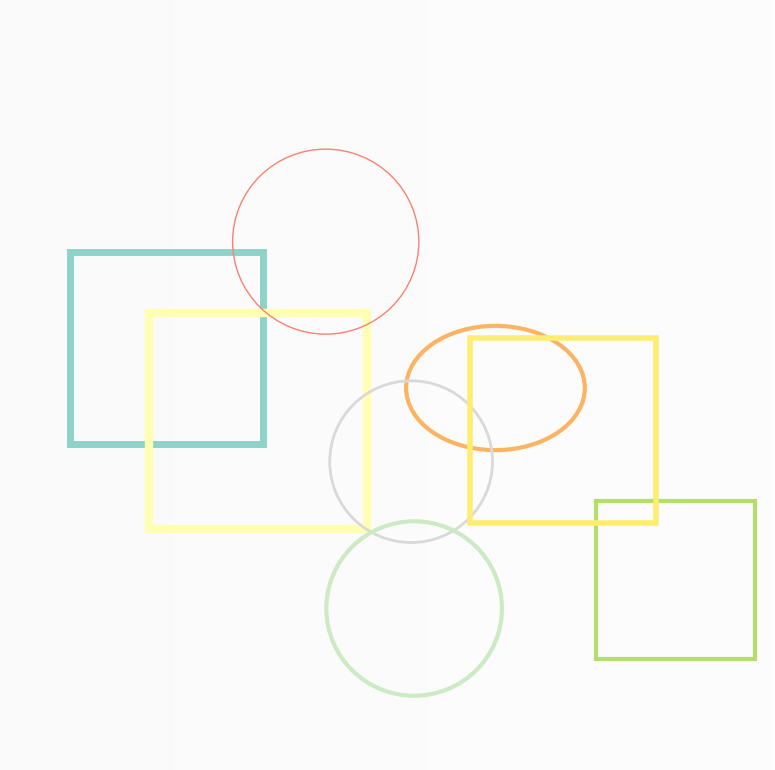[{"shape": "square", "thickness": 2.5, "radius": 0.62, "center": [0.215, 0.548]}, {"shape": "square", "thickness": 3, "radius": 0.7, "center": [0.333, 0.453]}, {"shape": "circle", "thickness": 0.5, "radius": 0.6, "center": [0.42, 0.686]}, {"shape": "oval", "thickness": 1.5, "radius": 0.58, "center": [0.639, 0.496]}, {"shape": "square", "thickness": 1.5, "radius": 0.51, "center": [0.872, 0.247]}, {"shape": "circle", "thickness": 1, "radius": 0.53, "center": [0.53, 0.4]}, {"shape": "circle", "thickness": 1.5, "radius": 0.57, "center": [0.534, 0.21]}, {"shape": "square", "thickness": 2, "radius": 0.6, "center": [0.726, 0.441]}]